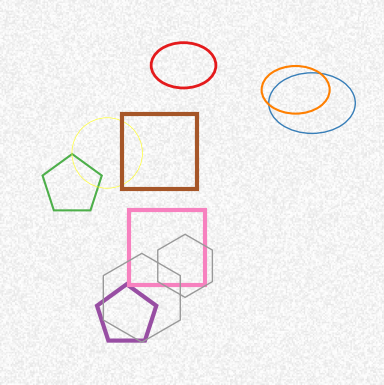[{"shape": "oval", "thickness": 2, "radius": 0.42, "center": [0.477, 0.83]}, {"shape": "oval", "thickness": 1, "radius": 0.56, "center": [0.81, 0.732]}, {"shape": "pentagon", "thickness": 1.5, "radius": 0.4, "center": [0.187, 0.519]}, {"shape": "pentagon", "thickness": 3, "radius": 0.4, "center": [0.329, 0.181]}, {"shape": "oval", "thickness": 1.5, "radius": 0.44, "center": [0.768, 0.767]}, {"shape": "circle", "thickness": 0.5, "radius": 0.46, "center": [0.278, 0.603]}, {"shape": "square", "thickness": 3, "radius": 0.48, "center": [0.415, 0.606]}, {"shape": "square", "thickness": 3, "radius": 0.49, "center": [0.433, 0.357]}, {"shape": "hexagon", "thickness": 1, "radius": 0.58, "center": [0.368, 0.226]}, {"shape": "hexagon", "thickness": 1, "radius": 0.41, "center": [0.481, 0.31]}]